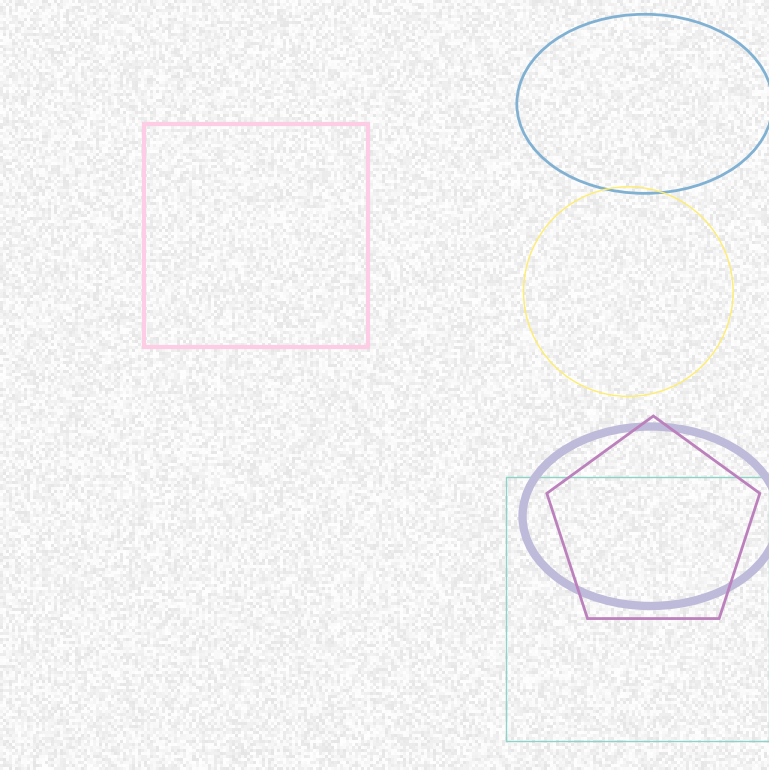[{"shape": "square", "thickness": 0.5, "radius": 0.86, "center": [0.828, 0.209]}, {"shape": "oval", "thickness": 3, "radius": 0.83, "center": [0.845, 0.33]}, {"shape": "oval", "thickness": 1, "radius": 0.83, "center": [0.837, 0.865]}, {"shape": "square", "thickness": 1.5, "radius": 0.73, "center": [0.332, 0.694]}, {"shape": "pentagon", "thickness": 1, "radius": 0.73, "center": [0.848, 0.314]}, {"shape": "circle", "thickness": 0.5, "radius": 0.68, "center": [0.816, 0.621]}]